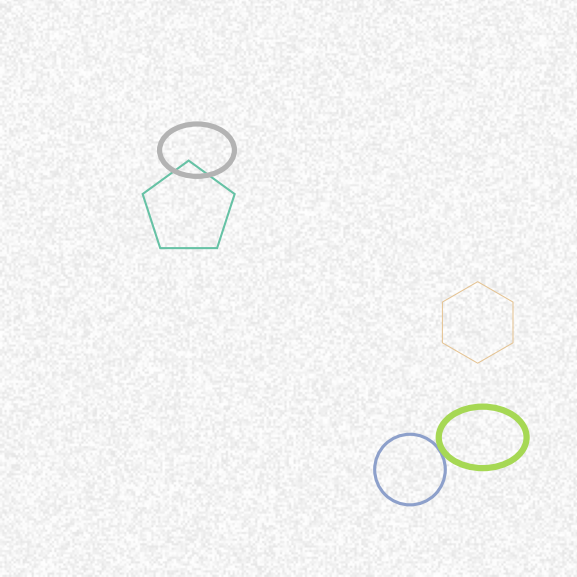[{"shape": "pentagon", "thickness": 1, "radius": 0.42, "center": [0.327, 0.637]}, {"shape": "circle", "thickness": 1.5, "radius": 0.31, "center": [0.71, 0.186]}, {"shape": "oval", "thickness": 3, "radius": 0.38, "center": [0.836, 0.242]}, {"shape": "hexagon", "thickness": 0.5, "radius": 0.35, "center": [0.827, 0.441]}, {"shape": "oval", "thickness": 2.5, "radius": 0.32, "center": [0.341, 0.739]}]